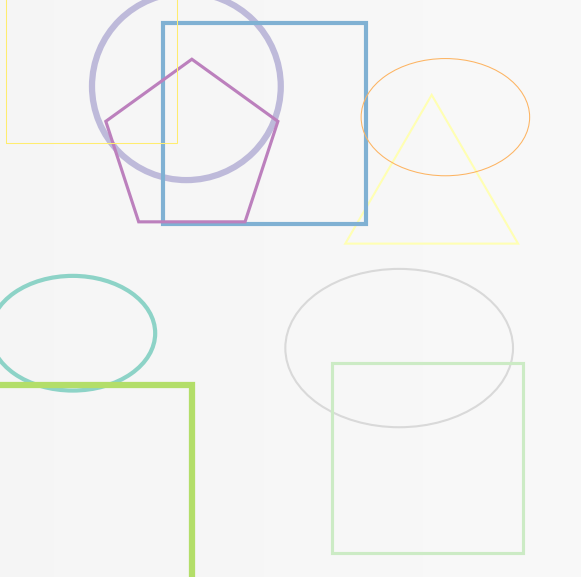[{"shape": "oval", "thickness": 2, "radius": 0.71, "center": [0.125, 0.422]}, {"shape": "triangle", "thickness": 1, "radius": 0.86, "center": [0.743, 0.663]}, {"shape": "circle", "thickness": 3, "radius": 0.81, "center": [0.321, 0.85]}, {"shape": "square", "thickness": 2, "radius": 0.87, "center": [0.455, 0.785]}, {"shape": "oval", "thickness": 0.5, "radius": 0.72, "center": [0.766, 0.796]}, {"shape": "square", "thickness": 3, "radius": 0.93, "center": [0.145, 0.146]}, {"shape": "oval", "thickness": 1, "radius": 0.98, "center": [0.687, 0.396]}, {"shape": "pentagon", "thickness": 1.5, "radius": 0.78, "center": [0.33, 0.741]}, {"shape": "square", "thickness": 1.5, "radius": 0.82, "center": [0.735, 0.205]}, {"shape": "square", "thickness": 0.5, "radius": 0.73, "center": [0.158, 0.899]}]